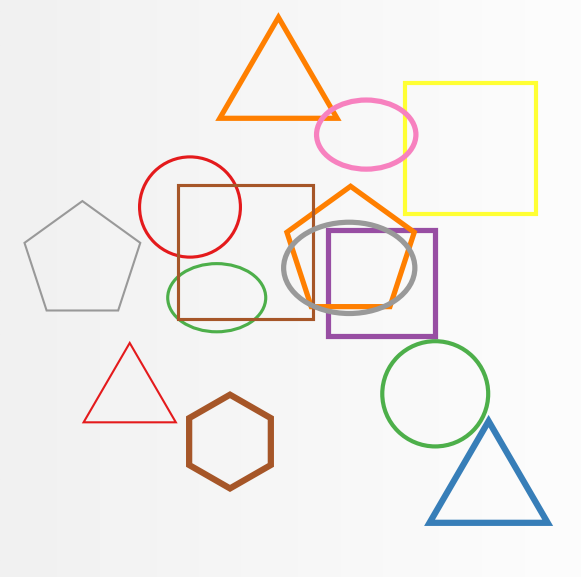[{"shape": "triangle", "thickness": 1, "radius": 0.46, "center": [0.223, 0.314]}, {"shape": "circle", "thickness": 1.5, "radius": 0.43, "center": [0.327, 0.641]}, {"shape": "triangle", "thickness": 3, "radius": 0.59, "center": [0.841, 0.153]}, {"shape": "oval", "thickness": 1.5, "radius": 0.42, "center": [0.373, 0.484]}, {"shape": "circle", "thickness": 2, "radius": 0.46, "center": [0.749, 0.317]}, {"shape": "square", "thickness": 2.5, "radius": 0.46, "center": [0.656, 0.509]}, {"shape": "pentagon", "thickness": 2.5, "radius": 0.58, "center": [0.603, 0.561]}, {"shape": "triangle", "thickness": 2.5, "radius": 0.58, "center": [0.479, 0.853]}, {"shape": "square", "thickness": 2, "radius": 0.56, "center": [0.81, 0.742]}, {"shape": "square", "thickness": 1.5, "radius": 0.58, "center": [0.422, 0.563]}, {"shape": "hexagon", "thickness": 3, "radius": 0.41, "center": [0.396, 0.235]}, {"shape": "oval", "thickness": 2.5, "radius": 0.43, "center": [0.63, 0.766]}, {"shape": "oval", "thickness": 2.5, "radius": 0.56, "center": [0.601, 0.535]}, {"shape": "pentagon", "thickness": 1, "radius": 0.52, "center": [0.142, 0.546]}]